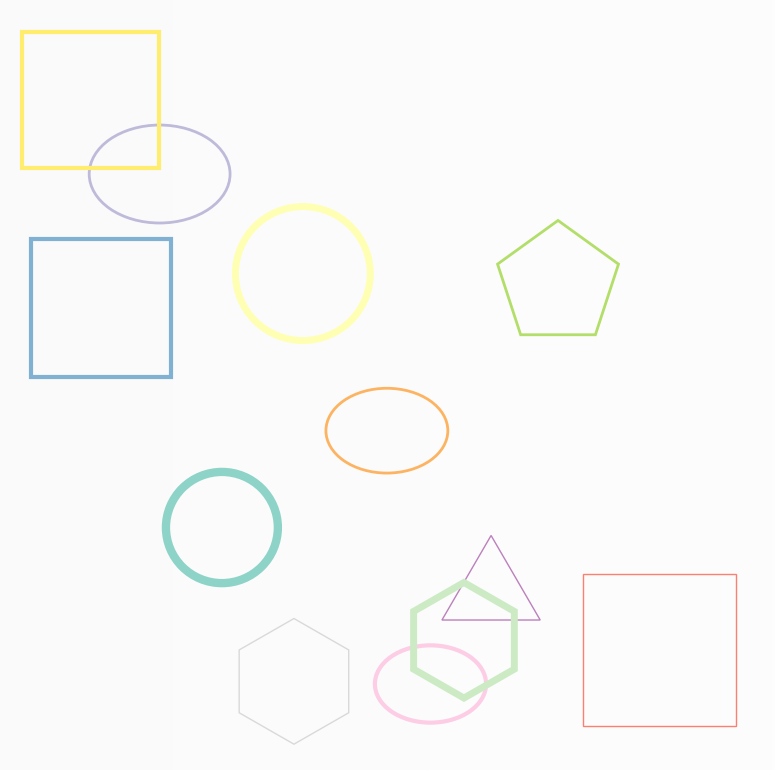[{"shape": "circle", "thickness": 3, "radius": 0.36, "center": [0.286, 0.315]}, {"shape": "circle", "thickness": 2.5, "radius": 0.44, "center": [0.391, 0.645]}, {"shape": "oval", "thickness": 1, "radius": 0.45, "center": [0.206, 0.774]}, {"shape": "square", "thickness": 0.5, "radius": 0.49, "center": [0.851, 0.156]}, {"shape": "square", "thickness": 1.5, "radius": 0.45, "center": [0.13, 0.6]}, {"shape": "oval", "thickness": 1, "radius": 0.39, "center": [0.499, 0.441]}, {"shape": "pentagon", "thickness": 1, "radius": 0.41, "center": [0.72, 0.632]}, {"shape": "oval", "thickness": 1.5, "radius": 0.36, "center": [0.555, 0.112]}, {"shape": "hexagon", "thickness": 0.5, "radius": 0.41, "center": [0.379, 0.115]}, {"shape": "triangle", "thickness": 0.5, "radius": 0.37, "center": [0.634, 0.231]}, {"shape": "hexagon", "thickness": 2.5, "radius": 0.38, "center": [0.599, 0.168]}, {"shape": "square", "thickness": 1.5, "radius": 0.44, "center": [0.117, 0.87]}]